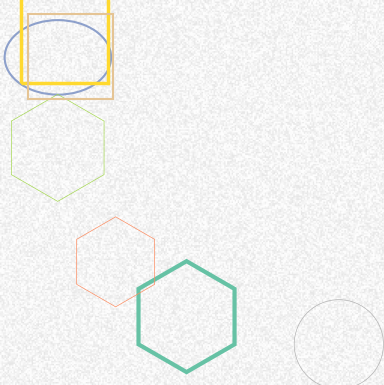[{"shape": "hexagon", "thickness": 3, "radius": 0.72, "center": [0.484, 0.178]}, {"shape": "hexagon", "thickness": 0.5, "radius": 0.58, "center": [0.3, 0.32]}, {"shape": "oval", "thickness": 1.5, "radius": 0.69, "center": [0.15, 0.851]}, {"shape": "hexagon", "thickness": 0.5, "radius": 0.7, "center": [0.15, 0.616]}, {"shape": "square", "thickness": 2.5, "radius": 0.57, "center": [0.167, 0.899]}, {"shape": "square", "thickness": 1.5, "radius": 0.55, "center": [0.183, 0.854]}, {"shape": "circle", "thickness": 0.5, "radius": 0.58, "center": [0.88, 0.106]}]